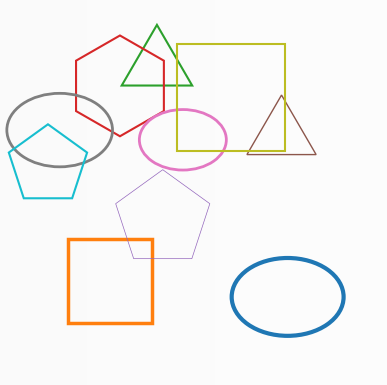[{"shape": "oval", "thickness": 3, "radius": 0.72, "center": [0.742, 0.229]}, {"shape": "square", "thickness": 2.5, "radius": 0.54, "center": [0.284, 0.27]}, {"shape": "triangle", "thickness": 1.5, "radius": 0.53, "center": [0.405, 0.83]}, {"shape": "hexagon", "thickness": 1.5, "radius": 0.65, "center": [0.31, 0.777]}, {"shape": "pentagon", "thickness": 0.5, "radius": 0.64, "center": [0.42, 0.431]}, {"shape": "triangle", "thickness": 1, "radius": 0.52, "center": [0.727, 0.65]}, {"shape": "oval", "thickness": 2, "radius": 0.56, "center": [0.472, 0.637]}, {"shape": "oval", "thickness": 2, "radius": 0.68, "center": [0.154, 0.662]}, {"shape": "square", "thickness": 1.5, "radius": 0.7, "center": [0.596, 0.746]}, {"shape": "pentagon", "thickness": 1.5, "radius": 0.53, "center": [0.124, 0.571]}]